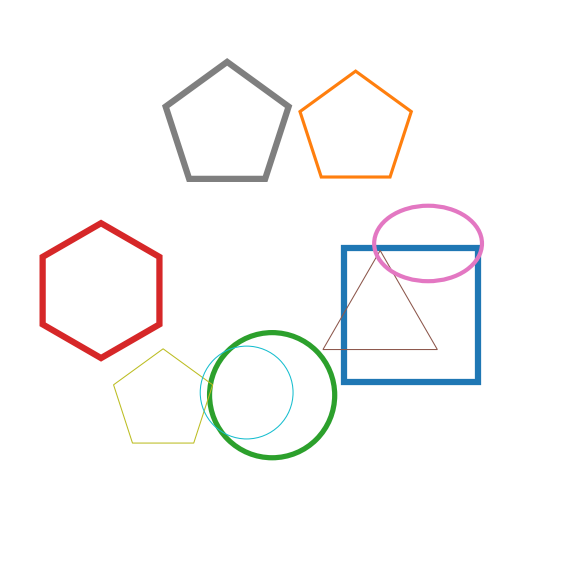[{"shape": "square", "thickness": 3, "radius": 0.58, "center": [0.712, 0.453]}, {"shape": "pentagon", "thickness": 1.5, "radius": 0.51, "center": [0.616, 0.775]}, {"shape": "circle", "thickness": 2.5, "radius": 0.54, "center": [0.471, 0.315]}, {"shape": "hexagon", "thickness": 3, "radius": 0.58, "center": [0.175, 0.496]}, {"shape": "triangle", "thickness": 0.5, "radius": 0.57, "center": [0.658, 0.451]}, {"shape": "oval", "thickness": 2, "radius": 0.47, "center": [0.741, 0.578]}, {"shape": "pentagon", "thickness": 3, "radius": 0.56, "center": [0.393, 0.78]}, {"shape": "pentagon", "thickness": 0.5, "radius": 0.45, "center": [0.282, 0.305]}, {"shape": "circle", "thickness": 0.5, "radius": 0.4, "center": [0.427, 0.319]}]